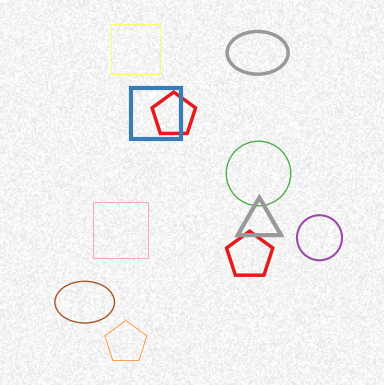[{"shape": "pentagon", "thickness": 2.5, "radius": 0.32, "center": [0.648, 0.336]}, {"shape": "pentagon", "thickness": 2.5, "radius": 0.3, "center": [0.451, 0.701]}, {"shape": "square", "thickness": 3, "radius": 0.33, "center": [0.404, 0.705]}, {"shape": "circle", "thickness": 1, "radius": 0.42, "center": [0.671, 0.549]}, {"shape": "circle", "thickness": 1.5, "radius": 0.29, "center": [0.83, 0.383]}, {"shape": "pentagon", "thickness": 0.5, "radius": 0.29, "center": [0.327, 0.11]}, {"shape": "square", "thickness": 0.5, "radius": 0.32, "center": [0.352, 0.873]}, {"shape": "oval", "thickness": 1, "radius": 0.39, "center": [0.22, 0.215]}, {"shape": "square", "thickness": 0.5, "radius": 0.36, "center": [0.313, 0.402]}, {"shape": "triangle", "thickness": 3, "radius": 0.33, "center": [0.674, 0.422]}, {"shape": "oval", "thickness": 2.5, "radius": 0.4, "center": [0.669, 0.863]}]